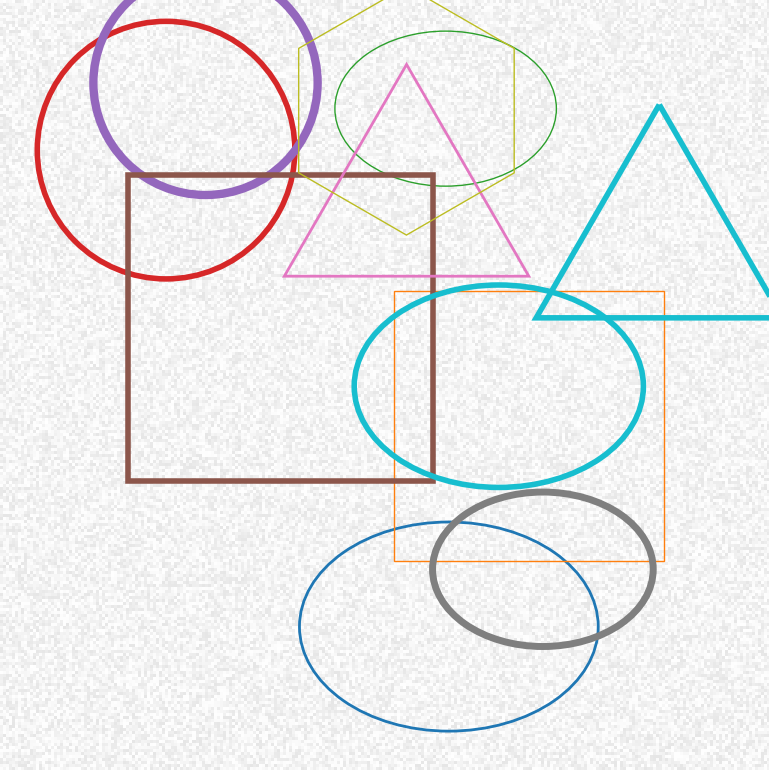[{"shape": "oval", "thickness": 1, "radius": 0.97, "center": [0.583, 0.186]}, {"shape": "square", "thickness": 0.5, "radius": 0.88, "center": [0.687, 0.447]}, {"shape": "oval", "thickness": 0.5, "radius": 0.72, "center": [0.579, 0.859]}, {"shape": "circle", "thickness": 2, "radius": 0.84, "center": [0.216, 0.805]}, {"shape": "circle", "thickness": 3, "radius": 0.73, "center": [0.267, 0.892]}, {"shape": "square", "thickness": 2, "radius": 0.99, "center": [0.364, 0.574]}, {"shape": "triangle", "thickness": 1, "radius": 0.92, "center": [0.528, 0.733]}, {"shape": "oval", "thickness": 2.5, "radius": 0.72, "center": [0.705, 0.261]}, {"shape": "hexagon", "thickness": 0.5, "radius": 0.81, "center": [0.528, 0.856]}, {"shape": "triangle", "thickness": 2, "radius": 0.92, "center": [0.856, 0.68]}, {"shape": "oval", "thickness": 2, "radius": 0.94, "center": [0.648, 0.498]}]